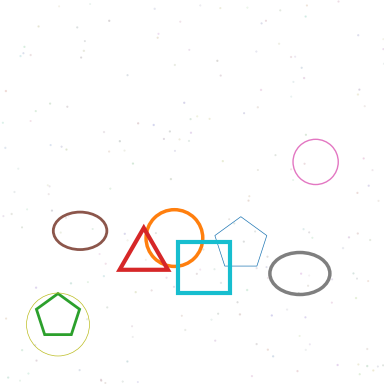[{"shape": "pentagon", "thickness": 0.5, "radius": 0.35, "center": [0.626, 0.366]}, {"shape": "circle", "thickness": 2.5, "radius": 0.37, "center": [0.453, 0.382]}, {"shape": "pentagon", "thickness": 2, "radius": 0.29, "center": [0.151, 0.179]}, {"shape": "triangle", "thickness": 3, "radius": 0.36, "center": [0.373, 0.336]}, {"shape": "oval", "thickness": 2, "radius": 0.35, "center": [0.208, 0.4]}, {"shape": "circle", "thickness": 1, "radius": 0.29, "center": [0.82, 0.579]}, {"shape": "oval", "thickness": 2.5, "radius": 0.39, "center": [0.779, 0.29]}, {"shape": "circle", "thickness": 0.5, "radius": 0.41, "center": [0.151, 0.157]}, {"shape": "square", "thickness": 3, "radius": 0.34, "center": [0.53, 0.305]}]